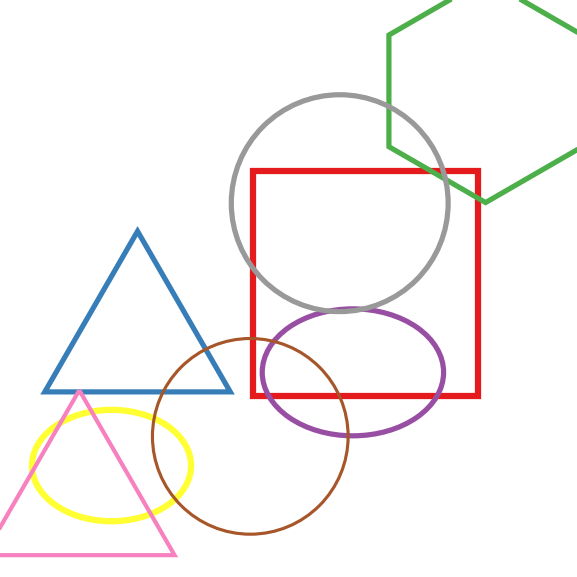[{"shape": "square", "thickness": 3, "radius": 0.97, "center": [0.633, 0.508]}, {"shape": "triangle", "thickness": 2.5, "radius": 0.93, "center": [0.238, 0.413]}, {"shape": "hexagon", "thickness": 2.5, "radius": 0.97, "center": [0.841, 0.842]}, {"shape": "oval", "thickness": 2.5, "radius": 0.79, "center": [0.611, 0.354]}, {"shape": "oval", "thickness": 3, "radius": 0.69, "center": [0.193, 0.193]}, {"shape": "circle", "thickness": 1.5, "radius": 0.85, "center": [0.433, 0.244]}, {"shape": "triangle", "thickness": 2, "radius": 0.95, "center": [0.137, 0.133]}, {"shape": "circle", "thickness": 2.5, "radius": 0.94, "center": [0.588, 0.647]}]